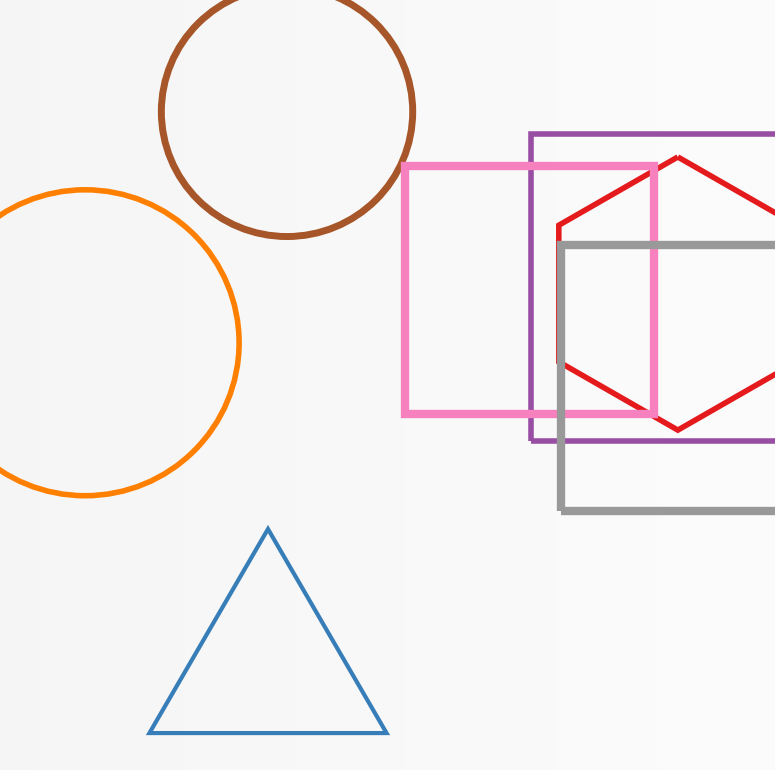[{"shape": "hexagon", "thickness": 2, "radius": 0.89, "center": [0.875, 0.619]}, {"shape": "triangle", "thickness": 1.5, "radius": 0.88, "center": [0.346, 0.136]}, {"shape": "square", "thickness": 2, "radius": 0.99, "center": [0.885, 0.627]}, {"shape": "circle", "thickness": 2, "radius": 0.99, "center": [0.11, 0.555]}, {"shape": "circle", "thickness": 2.5, "radius": 0.81, "center": [0.37, 0.855]}, {"shape": "square", "thickness": 3, "radius": 0.8, "center": [0.683, 0.623]}, {"shape": "square", "thickness": 3, "radius": 0.86, "center": [0.897, 0.509]}]